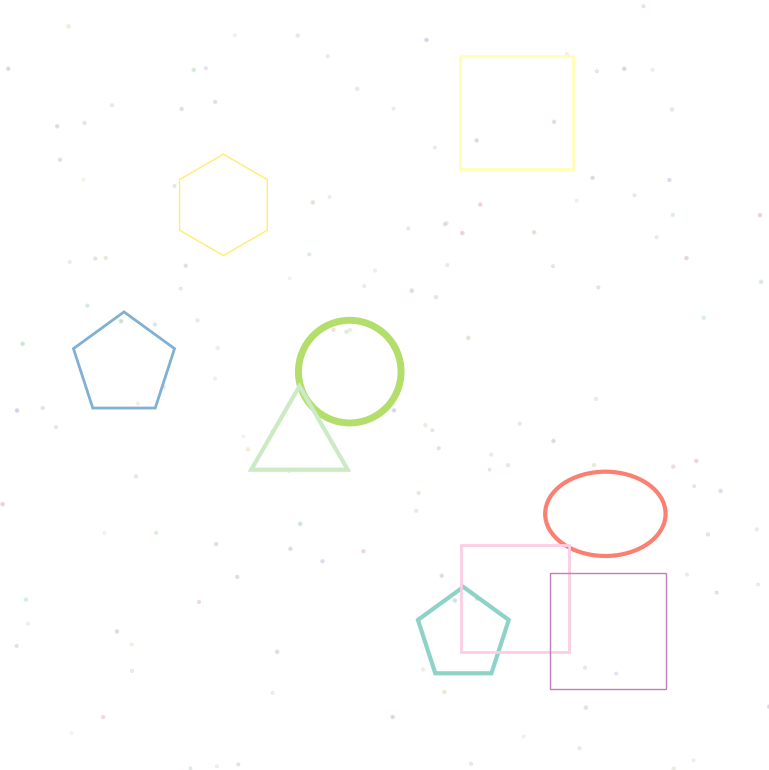[{"shape": "pentagon", "thickness": 1.5, "radius": 0.31, "center": [0.602, 0.176]}, {"shape": "square", "thickness": 1, "radius": 0.37, "center": [0.671, 0.853]}, {"shape": "oval", "thickness": 1.5, "radius": 0.39, "center": [0.786, 0.333]}, {"shape": "pentagon", "thickness": 1, "radius": 0.35, "center": [0.161, 0.526]}, {"shape": "circle", "thickness": 2.5, "radius": 0.33, "center": [0.454, 0.517]}, {"shape": "square", "thickness": 1, "radius": 0.35, "center": [0.669, 0.223]}, {"shape": "square", "thickness": 0.5, "radius": 0.38, "center": [0.79, 0.18]}, {"shape": "triangle", "thickness": 1.5, "radius": 0.36, "center": [0.389, 0.426]}, {"shape": "hexagon", "thickness": 0.5, "radius": 0.33, "center": [0.29, 0.734]}]